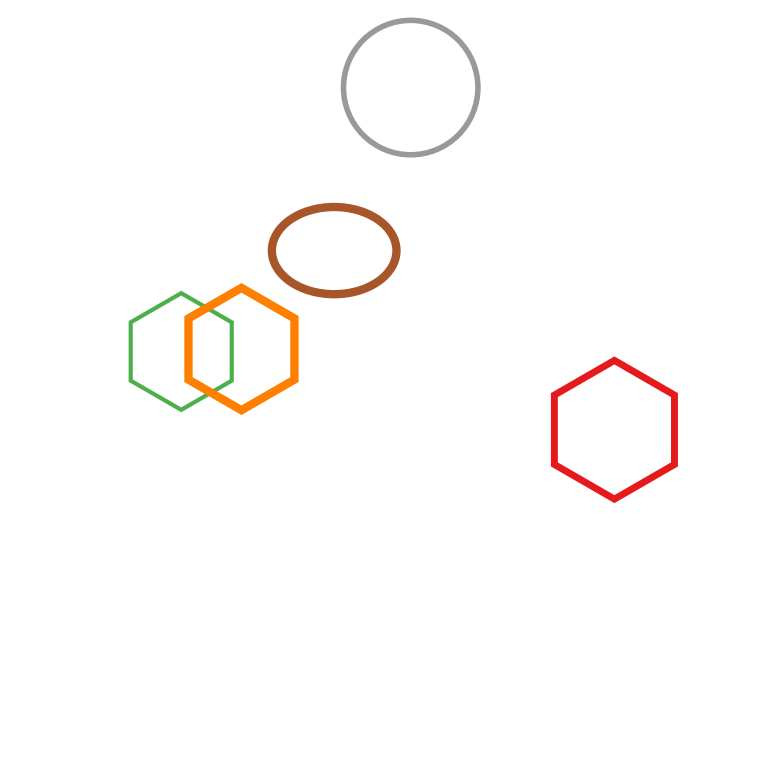[{"shape": "hexagon", "thickness": 2.5, "radius": 0.45, "center": [0.798, 0.442]}, {"shape": "hexagon", "thickness": 1.5, "radius": 0.38, "center": [0.235, 0.544]}, {"shape": "hexagon", "thickness": 3, "radius": 0.4, "center": [0.314, 0.547]}, {"shape": "oval", "thickness": 3, "radius": 0.4, "center": [0.434, 0.675]}, {"shape": "circle", "thickness": 2, "radius": 0.44, "center": [0.533, 0.886]}]